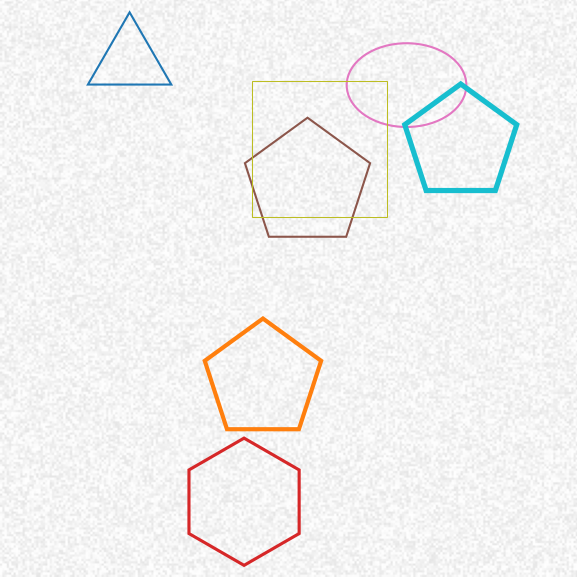[{"shape": "triangle", "thickness": 1, "radius": 0.42, "center": [0.224, 0.894]}, {"shape": "pentagon", "thickness": 2, "radius": 0.53, "center": [0.455, 0.342]}, {"shape": "hexagon", "thickness": 1.5, "radius": 0.55, "center": [0.423, 0.13]}, {"shape": "pentagon", "thickness": 1, "radius": 0.57, "center": [0.533, 0.681]}, {"shape": "oval", "thickness": 1, "radius": 0.52, "center": [0.704, 0.852]}, {"shape": "square", "thickness": 0.5, "radius": 0.59, "center": [0.553, 0.741]}, {"shape": "pentagon", "thickness": 2.5, "radius": 0.51, "center": [0.798, 0.752]}]